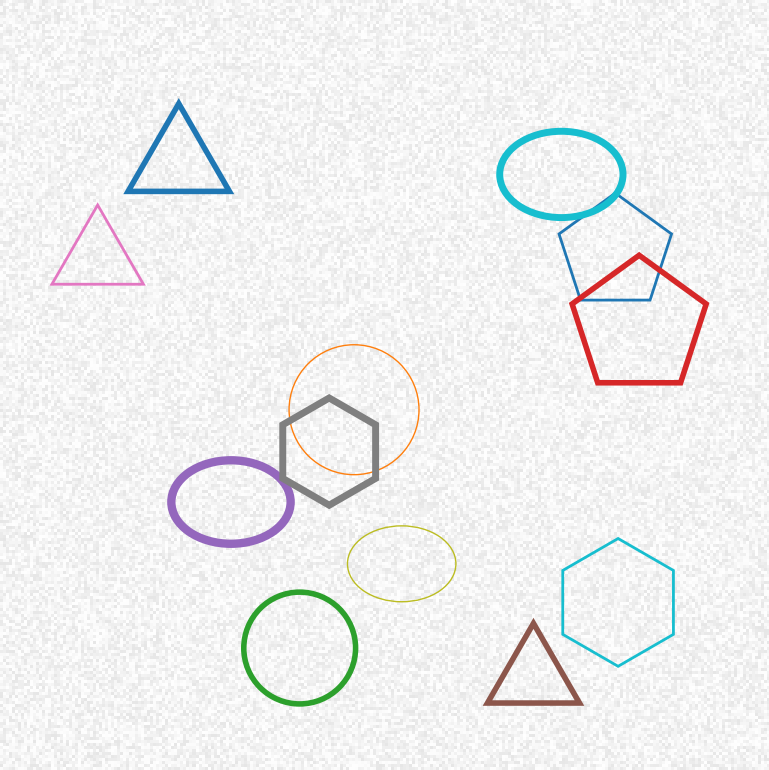[{"shape": "pentagon", "thickness": 1, "radius": 0.38, "center": [0.799, 0.672]}, {"shape": "triangle", "thickness": 2, "radius": 0.38, "center": [0.232, 0.789]}, {"shape": "circle", "thickness": 0.5, "radius": 0.42, "center": [0.46, 0.468]}, {"shape": "circle", "thickness": 2, "radius": 0.36, "center": [0.389, 0.158]}, {"shape": "pentagon", "thickness": 2, "radius": 0.46, "center": [0.83, 0.577]}, {"shape": "oval", "thickness": 3, "radius": 0.39, "center": [0.3, 0.348]}, {"shape": "triangle", "thickness": 2, "radius": 0.34, "center": [0.693, 0.121]}, {"shape": "triangle", "thickness": 1, "radius": 0.34, "center": [0.127, 0.665]}, {"shape": "hexagon", "thickness": 2.5, "radius": 0.35, "center": [0.428, 0.414]}, {"shape": "oval", "thickness": 0.5, "radius": 0.35, "center": [0.522, 0.268]}, {"shape": "hexagon", "thickness": 1, "radius": 0.41, "center": [0.803, 0.218]}, {"shape": "oval", "thickness": 2.5, "radius": 0.4, "center": [0.729, 0.773]}]